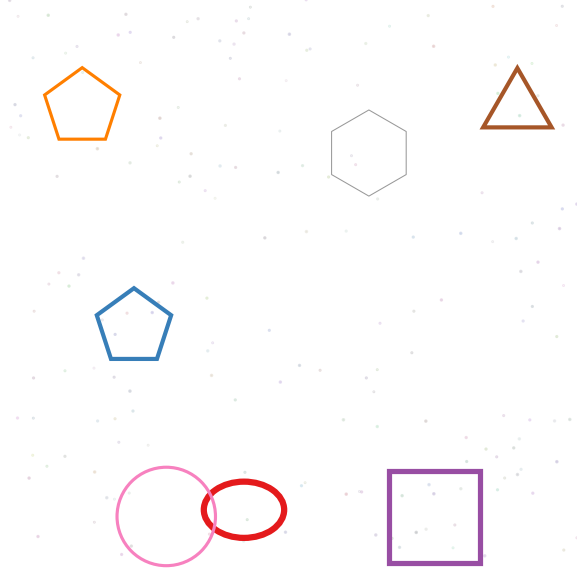[{"shape": "oval", "thickness": 3, "radius": 0.35, "center": [0.422, 0.116]}, {"shape": "pentagon", "thickness": 2, "radius": 0.34, "center": [0.232, 0.432]}, {"shape": "square", "thickness": 2.5, "radius": 0.39, "center": [0.753, 0.104]}, {"shape": "pentagon", "thickness": 1.5, "radius": 0.34, "center": [0.142, 0.814]}, {"shape": "triangle", "thickness": 2, "radius": 0.34, "center": [0.896, 0.813]}, {"shape": "circle", "thickness": 1.5, "radius": 0.43, "center": [0.288, 0.105]}, {"shape": "hexagon", "thickness": 0.5, "radius": 0.37, "center": [0.639, 0.734]}]